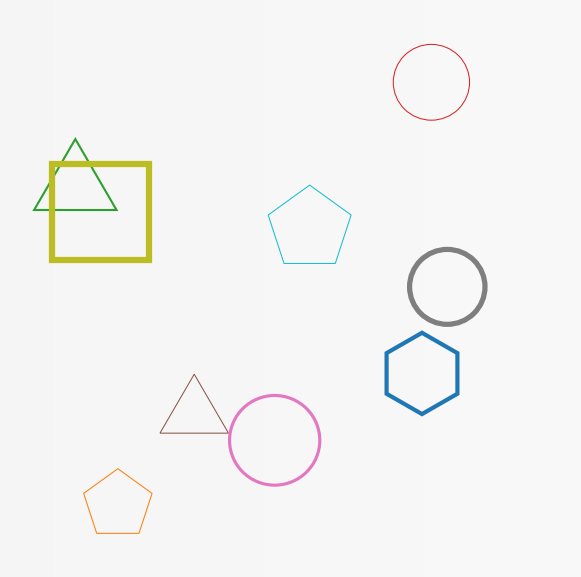[{"shape": "hexagon", "thickness": 2, "radius": 0.35, "center": [0.726, 0.352]}, {"shape": "pentagon", "thickness": 0.5, "radius": 0.31, "center": [0.203, 0.126]}, {"shape": "triangle", "thickness": 1, "radius": 0.41, "center": [0.13, 0.676]}, {"shape": "circle", "thickness": 0.5, "radius": 0.33, "center": [0.742, 0.857]}, {"shape": "triangle", "thickness": 0.5, "radius": 0.34, "center": [0.334, 0.283]}, {"shape": "circle", "thickness": 1.5, "radius": 0.39, "center": [0.473, 0.237]}, {"shape": "circle", "thickness": 2.5, "radius": 0.32, "center": [0.77, 0.502]}, {"shape": "square", "thickness": 3, "radius": 0.42, "center": [0.174, 0.632]}, {"shape": "pentagon", "thickness": 0.5, "radius": 0.38, "center": [0.533, 0.604]}]